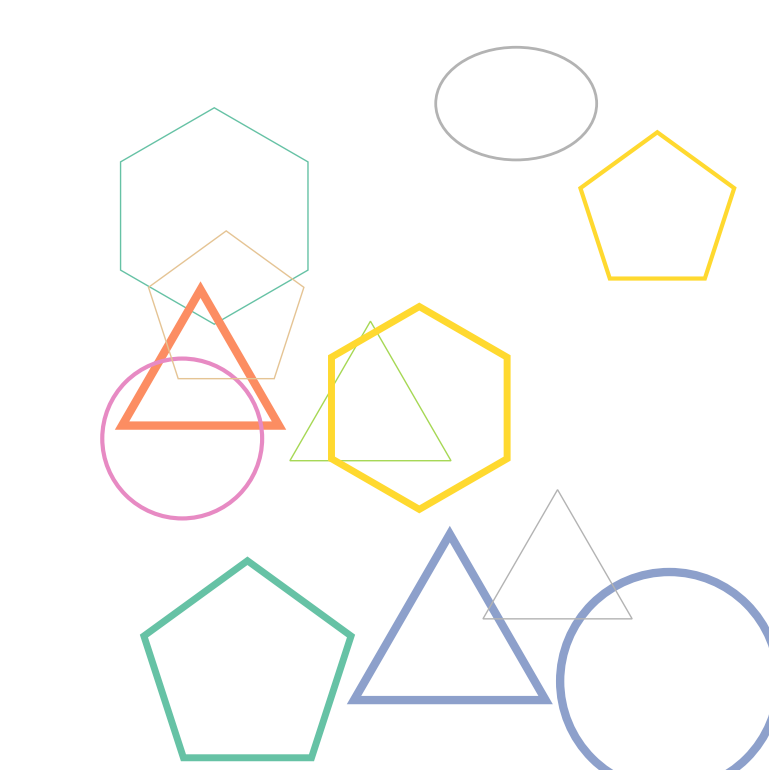[{"shape": "pentagon", "thickness": 2.5, "radius": 0.71, "center": [0.321, 0.13]}, {"shape": "hexagon", "thickness": 0.5, "radius": 0.7, "center": [0.278, 0.719]}, {"shape": "triangle", "thickness": 3, "radius": 0.59, "center": [0.26, 0.506]}, {"shape": "triangle", "thickness": 3, "radius": 0.72, "center": [0.584, 0.163]}, {"shape": "circle", "thickness": 3, "radius": 0.71, "center": [0.869, 0.115]}, {"shape": "circle", "thickness": 1.5, "radius": 0.52, "center": [0.237, 0.431]}, {"shape": "triangle", "thickness": 0.5, "radius": 0.6, "center": [0.481, 0.462]}, {"shape": "hexagon", "thickness": 2.5, "radius": 0.66, "center": [0.545, 0.47]}, {"shape": "pentagon", "thickness": 1.5, "radius": 0.53, "center": [0.854, 0.723]}, {"shape": "pentagon", "thickness": 0.5, "radius": 0.53, "center": [0.294, 0.594]}, {"shape": "oval", "thickness": 1, "radius": 0.52, "center": [0.67, 0.865]}, {"shape": "triangle", "thickness": 0.5, "radius": 0.56, "center": [0.724, 0.252]}]